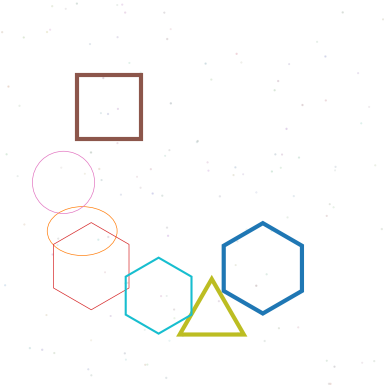[{"shape": "hexagon", "thickness": 3, "radius": 0.59, "center": [0.683, 0.303]}, {"shape": "oval", "thickness": 0.5, "radius": 0.45, "center": [0.213, 0.4]}, {"shape": "hexagon", "thickness": 0.5, "radius": 0.57, "center": [0.237, 0.309]}, {"shape": "square", "thickness": 3, "radius": 0.41, "center": [0.282, 0.722]}, {"shape": "circle", "thickness": 0.5, "radius": 0.4, "center": [0.165, 0.526]}, {"shape": "triangle", "thickness": 3, "radius": 0.48, "center": [0.55, 0.179]}, {"shape": "hexagon", "thickness": 1.5, "radius": 0.49, "center": [0.412, 0.232]}]